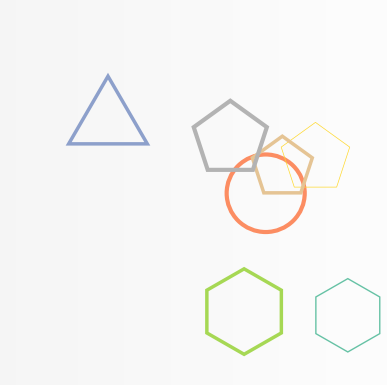[{"shape": "hexagon", "thickness": 1, "radius": 0.48, "center": [0.898, 0.181]}, {"shape": "circle", "thickness": 3, "radius": 0.5, "center": [0.686, 0.498]}, {"shape": "triangle", "thickness": 2.5, "radius": 0.59, "center": [0.279, 0.685]}, {"shape": "hexagon", "thickness": 2.5, "radius": 0.55, "center": [0.63, 0.191]}, {"shape": "pentagon", "thickness": 0.5, "radius": 0.46, "center": [0.814, 0.589]}, {"shape": "pentagon", "thickness": 2.5, "radius": 0.41, "center": [0.729, 0.565]}, {"shape": "pentagon", "thickness": 3, "radius": 0.5, "center": [0.594, 0.639]}]